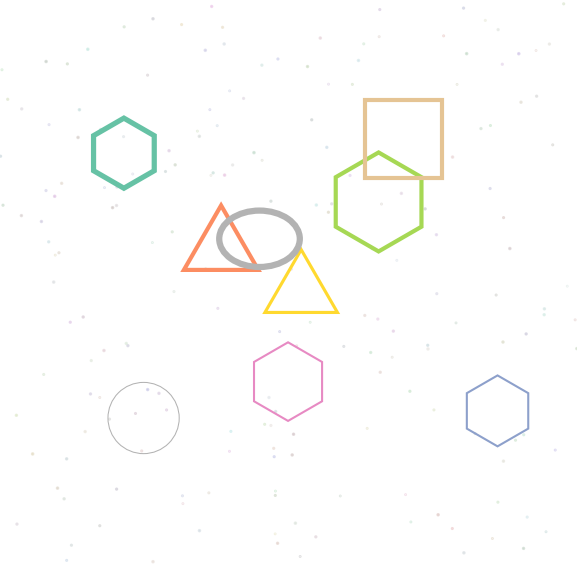[{"shape": "hexagon", "thickness": 2.5, "radius": 0.3, "center": [0.215, 0.734]}, {"shape": "triangle", "thickness": 2, "radius": 0.37, "center": [0.383, 0.569]}, {"shape": "hexagon", "thickness": 1, "radius": 0.31, "center": [0.862, 0.288]}, {"shape": "hexagon", "thickness": 1, "radius": 0.34, "center": [0.499, 0.338]}, {"shape": "hexagon", "thickness": 2, "radius": 0.43, "center": [0.656, 0.649]}, {"shape": "triangle", "thickness": 1.5, "radius": 0.36, "center": [0.522, 0.494]}, {"shape": "square", "thickness": 2, "radius": 0.34, "center": [0.699, 0.758]}, {"shape": "circle", "thickness": 0.5, "radius": 0.31, "center": [0.249, 0.275]}, {"shape": "oval", "thickness": 3, "radius": 0.35, "center": [0.449, 0.586]}]